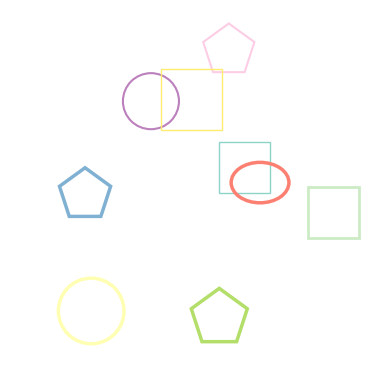[{"shape": "square", "thickness": 1, "radius": 0.33, "center": [0.634, 0.565]}, {"shape": "circle", "thickness": 2.5, "radius": 0.43, "center": [0.237, 0.192]}, {"shape": "oval", "thickness": 2.5, "radius": 0.38, "center": [0.675, 0.526]}, {"shape": "pentagon", "thickness": 2.5, "radius": 0.35, "center": [0.221, 0.494]}, {"shape": "pentagon", "thickness": 2.5, "radius": 0.38, "center": [0.57, 0.174]}, {"shape": "pentagon", "thickness": 1.5, "radius": 0.35, "center": [0.594, 0.869]}, {"shape": "circle", "thickness": 1.5, "radius": 0.36, "center": [0.392, 0.737]}, {"shape": "square", "thickness": 2, "radius": 0.33, "center": [0.866, 0.448]}, {"shape": "square", "thickness": 1, "radius": 0.4, "center": [0.496, 0.742]}]